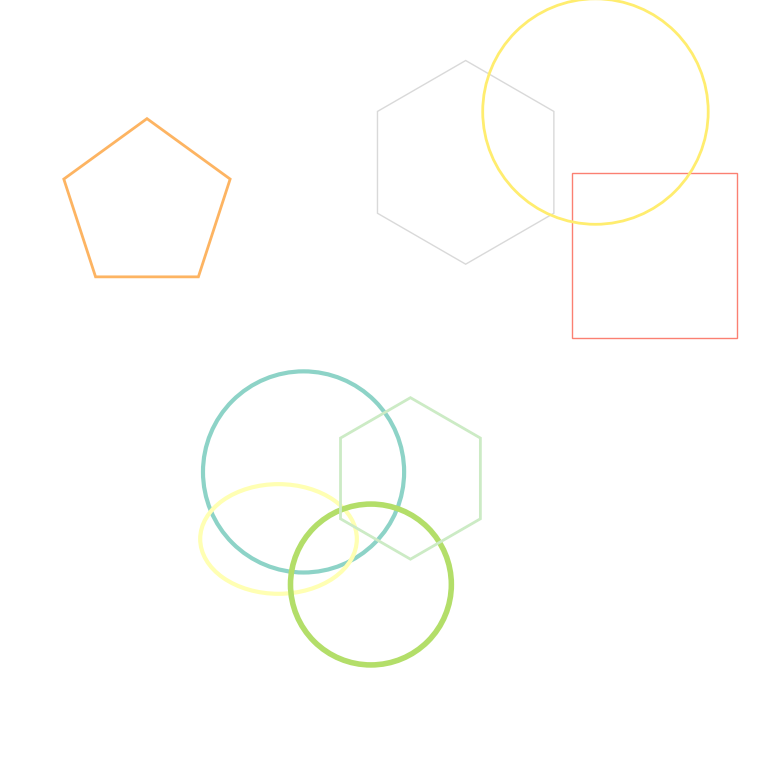[{"shape": "circle", "thickness": 1.5, "radius": 0.65, "center": [0.394, 0.387]}, {"shape": "oval", "thickness": 1.5, "radius": 0.51, "center": [0.362, 0.3]}, {"shape": "square", "thickness": 0.5, "radius": 0.54, "center": [0.851, 0.668]}, {"shape": "pentagon", "thickness": 1, "radius": 0.57, "center": [0.191, 0.732]}, {"shape": "circle", "thickness": 2, "radius": 0.52, "center": [0.482, 0.241]}, {"shape": "hexagon", "thickness": 0.5, "radius": 0.66, "center": [0.605, 0.789]}, {"shape": "hexagon", "thickness": 1, "radius": 0.52, "center": [0.533, 0.379]}, {"shape": "circle", "thickness": 1, "radius": 0.73, "center": [0.773, 0.855]}]